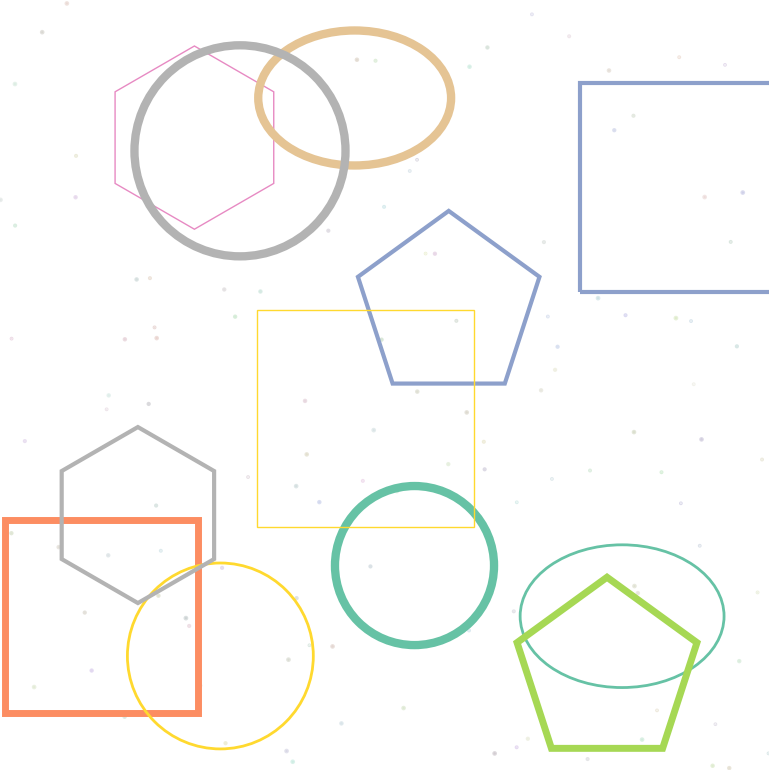[{"shape": "oval", "thickness": 1, "radius": 0.66, "center": [0.808, 0.2]}, {"shape": "circle", "thickness": 3, "radius": 0.52, "center": [0.538, 0.266]}, {"shape": "square", "thickness": 2.5, "radius": 0.63, "center": [0.132, 0.199]}, {"shape": "pentagon", "thickness": 1.5, "radius": 0.62, "center": [0.583, 0.602]}, {"shape": "square", "thickness": 1.5, "radius": 0.68, "center": [0.888, 0.757]}, {"shape": "hexagon", "thickness": 0.5, "radius": 0.59, "center": [0.252, 0.821]}, {"shape": "pentagon", "thickness": 2.5, "radius": 0.61, "center": [0.788, 0.127]}, {"shape": "square", "thickness": 0.5, "radius": 0.7, "center": [0.475, 0.457]}, {"shape": "circle", "thickness": 1, "radius": 0.6, "center": [0.286, 0.148]}, {"shape": "oval", "thickness": 3, "radius": 0.63, "center": [0.461, 0.873]}, {"shape": "circle", "thickness": 3, "radius": 0.69, "center": [0.312, 0.804]}, {"shape": "hexagon", "thickness": 1.5, "radius": 0.57, "center": [0.179, 0.331]}]